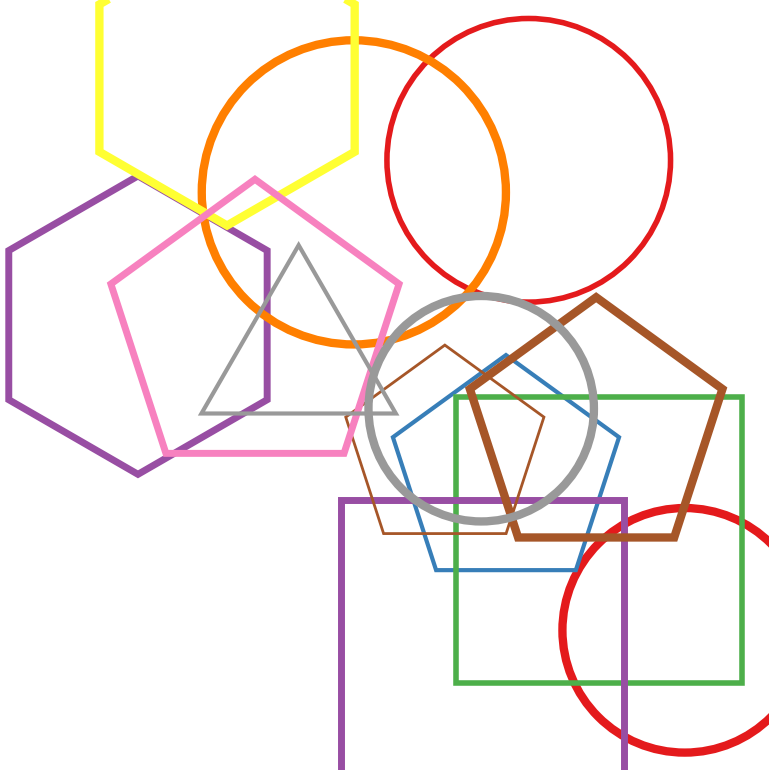[{"shape": "circle", "thickness": 3, "radius": 0.79, "center": [0.889, 0.181]}, {"shape": "circle", "thickness": 2, "radius": 0.92, "center": [0.687, 0.792]}, {"shape": "pentagon", "thickness": 1.5, "radius": 0.77, "center": [0.657, 0.384]}, {"shape": "square", "thickness": 2, "radius": 0.93, "center": [0.778, 0.299]}, {"shape": "square", "thickness": 2.5, "radius": 0.92, "center": [0.627, 0.166]}, {"shape": "hexagon", "thickness": 2.5, "radius": 0.97, "center": [0.179, 0.578]}, {"shape": "circle", "thickness": 3, "radius": 0.99, "center": [0.46, 0.75]}, {"shape": "hexagon", "thickness": 3, "radius": 0.96, "center": [0.295, 0.899]}, {"shape": "pentagon", "thickness": 3, "radius": 0.86, "center": [0.774, 0.441]}, {"shape": "pentagon", "thickness": 1, "radius": 0.68, "center": [0.578, 0.417]}, {"shape": "pentagon", "thickness": 2.5, "radius": 0.98, "center": [0.331, 0.57]}, {"shape": "circle", "thickness": 3, "radius": 0.73, "center": [0.625, 0.469]}, {"shape": "triangle", "thickness": 1.5, "radius": 0.73, "center": [0.388, 0.536]}]